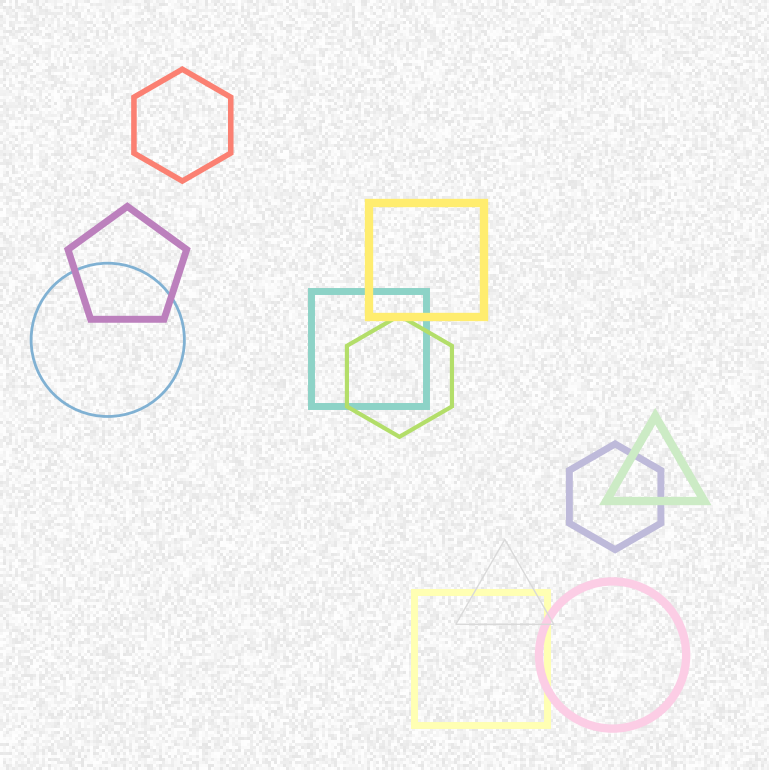[{"shape": "square", "thickness": 2.5, "radius": 0.37, "center": [0.479, 0.548]}, {"shape": "square", "thickness": 2.5, "radius": 0.43, "center": [0.624, 0.145]}, {"shape": "hexagon", "thickness": 2.5, "radius": 0.34, "center": [0.799, 0.355]}, {"shape": "hexagon", "thickness": 2, "radius": 0.36, "center": [0.237, 0.837]}, {"shape": "circle", "thickness": 1, "radius": 0.5, "center": [0.14, 0.559]}, {"shape": "hexagon", "thickness": 1.5, "radius": 0.39, "center": [0.519, 0.511]}, {"shape": "circle", "thickness": 3, "radius": 0.48, "center": [0.796, 0.149]}, {"shape": "triangle", "thickness": 0.5, "radius": 0.37, "center": [0.656, 0.226]}, {"shape": "pentagon", "thickness": 2.5, "radius": 0.41, "center": [0.165, 0.651]}, {"shape": "triangle", "thickness": 3, "radius": 0.37, "center": [0.851, 0.386]}, {"shape": "square", "thickness": 3, "radius": 0.37, "center": [0.554, 0.662]}]